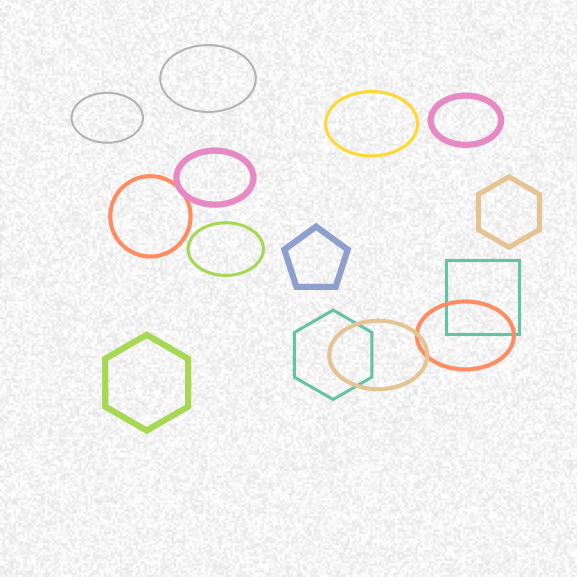[{"shape": "hexagon", "thickness": 1.5, "radius": 0.39, "center": [0.577, 0.385]}, {"shape": "square", "thickness": 1.5, "radius": 0.32, "center": [0.836, 0.485]}, {"shape": "oval", "thickness": 2, "radius": 0.42, "center": [0.806, 0.418]}, {"shape": "circle", "thickness": 2, "radius": 0.35, "center": [0.26, 0.625]}, {"shape": "pentagon", "thickness": 3, "radius": 0.29, "center": [0.547, 0.549]}, {"shape": "oval", "thickness": 3, "radius": 0.33, "center": [0.372, 0.692]}, {"shape": "oval", "thickness": 3, "radius": 0.3, "center": [0.807, 0.791]}, {"shape": "hexagon", "thickness": 3, "radius": 0.41, "center": [0.254, 0.336]}, {"shape": "oval", "thickness": 1.5, "radius": 0.33, "center": [0.391, 0.568]}, {"shape": "oval", "thickness": 1.5, "radius": 0.4, "center": [0.643, 0.785]}, {"shape": "hexagon", "thickness": 2.5, "radius": 0.31, "center": [0.881, 0.632]}, {"shape": "oval", "thickness": 2, "radius": 0.42, "center": [0.655, 0.384]}, {"shape": "oval", "thickness": 1, "radius": 0.41, "center": [0.36, 0.863]}, {"shape": "oval", "thickness": 1, "radius": 0.31, "center": [0.186, 0.795]}]